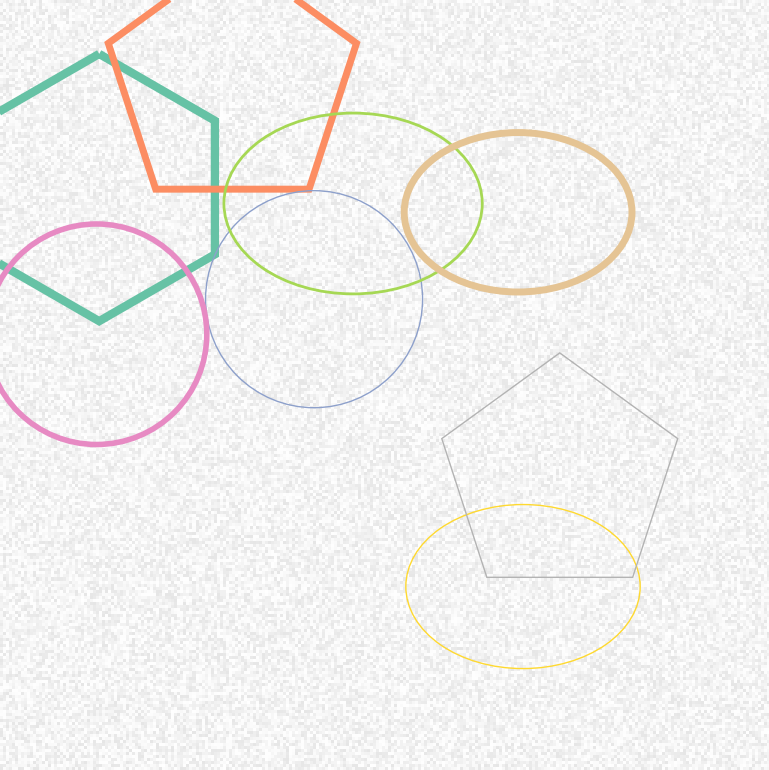[{"shape": "hexagon", "thickness": 3, "radius": 0.87, "center": [0.129, 0.756]}, {"shape": "pentagon", "thickness": 2.5, "radius": 0.85, "center": [0.302, 0.891]}, {"shape": "circle", "thickness": 0.5, "radius": 0.7, "center": [0.408, 0.611]}, {"shape": "circle", "thickness": 2, "radius": 0.72, "center": [0.125, 0.566]}, {"shape": "oval", "thickness": 1, "radius": 0.84, "center": [0.459, 0.736]}, {"shape": "oval", "thickness": 0.5, "radius": 0.76, "center": [0.679, 0.238]}, {"shape": "oval", "thickness": 2.5, "radius": 0.74, "center": [0.673, 0.724]}, {"shape": "pentagon", "thickness": 0.5, "radius": 0.81, "center": [0.727, 0.381]}]